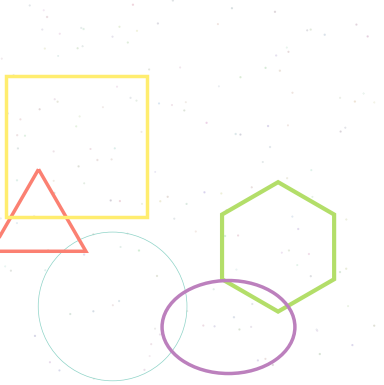[{"shape": "circle", "thickness": 0.5, "radius": 0.97, "center": [0.292, 0.204]}, {"shape": "triangle", "thickness": 2.5, "radius": 0.71, "center": [0.1, 0.418]}, {"shape": "hexagon", "thickness": 3, "radius": 0.84, "center": [0.722, 0.359]}, {"shape": "oval", "thickness": 2.5, "radius": 0.86, "center": [0.593, 0.151]}, {"shape": "square", "thickness": 2.5, "radius": 0.92, "center": [0.198, 0.62]}]